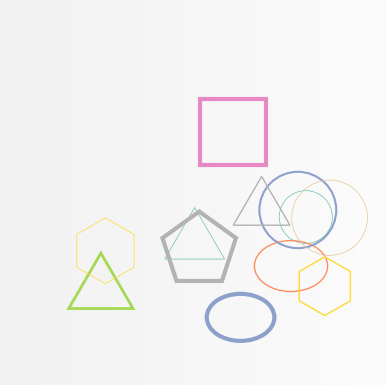[{"shape": "circle", "thickness": 0.5, "radius": 0.34, "center": [0.789, 0.436]}, {"shape": "triangle", "thickness": 0.5, "radius": 0.45, "center": [0.502, 0.372]}, {"shape": "oval", "thickness": 1, "radius": 0.47, "center": [0.751, 0.309]}, {"shape": "circle", "thickness": 1.5, "radius": 0.5, "center": [0.769, 0.455]}, {"shape": "oval", "thickness": 3, "radius": 0.44, "center": [0.621, 0.176]}, {"shape": "square", "thickness": 3, "radius": 0.43, "center": [0.601, 0.656]}, {"shape": "triangle", "thickness": 2, "radius": 0.48, "center": [0.26, 0.247]}, {"shape": "hexagon", "thickness": 1, "radius": 0.38, "center": [0.838, 0.257]}, {"shape": "hexagon", "thickness": 0.5, "radius": 0.43, "center": [0.272, 0.348]}, {"shape": "circle", "thickness": 0.5, "radius": 0.49, "center": [0.851, 0.434]}, {"shape": "pentagon", "thickness": 3, "radius": 0.5, "center": [0.514, 0.351]}, {"shape": "triangle", "thickness": 1, "radius": 0.42, "center": [0.675, 0.457]}]